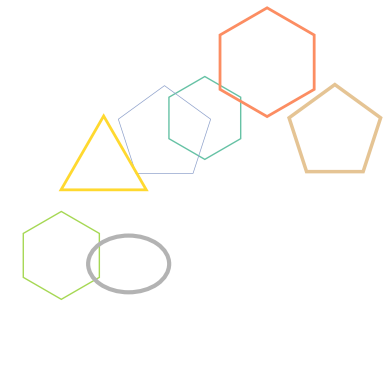[{"shape": "hexagon", "thickness": 1, "radius": 0.54, "center": [0.532, 0.694]}, {"shape": "hexagon", "thickness": 2, "radius": 0.71, "center": [0.694, 0.838]}, {"shape": "pentagon", "thickness": 0.5, "radius": 0.63, "center": [0.427, 0.651]}, {"shape": "hexagon", "thickness": 1, "radius": 0.57, "center": [0.159, 0.337]}, {"shape": "triangle", "thickness": 2, "radius": 0.64, "center": [0.269, 0.571]}, {"shape": "pentagon", "thickness": 2.5, "radius": 0.63, "center": [0.87, 0.655]}, {"shape": "oval", "thickness": 3, "radius": 0.53, "center": [0.334, 0.314]}]